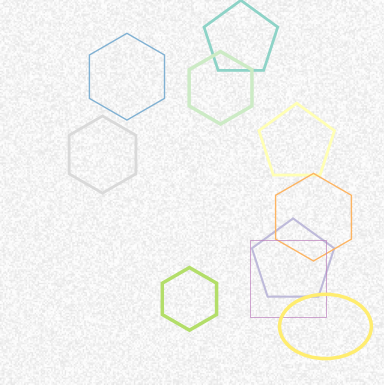[{"shape": "pentagon", "thickness": 2, "radius": 0.5, "center": [0.626, 0.899]}, {"shape": "pentagon", "thickness": 2, "radius": 0.52, "center": [0.771, 0.629]}, {"shape": "pentagon", "thickness": 1.5, "radius": 0.56, "center": [0.761, 0.32]}, {"shape": "hexagon", "thickness": 1, "radius": 0.56, "center": [0.33, 0.801]}, {"shape": "hexagon", "thickness": 1, "radius": 0.57, "center": [0.814, 0.436]}, {"shape": "hexagon", "thickness": 2.5, "radius": 0.41, "center": [0.492, 0.224]}, {"shape": "hexagon", "thickness": 2, "radius": 0.5, "center": [0.266, 0.599]}, {"shape": "square", "thickness": 0.5, "radius": 0.5, "center": [0.747, 0.277]}, {"shape": "hexagon", "thickness": 2.5, "radius": 0.47, "center": [0.573, 0.772]}, {"shape": "oval", "thickness": 2.5, "radius": 0.6, "center": [0.845, 0.152]}]